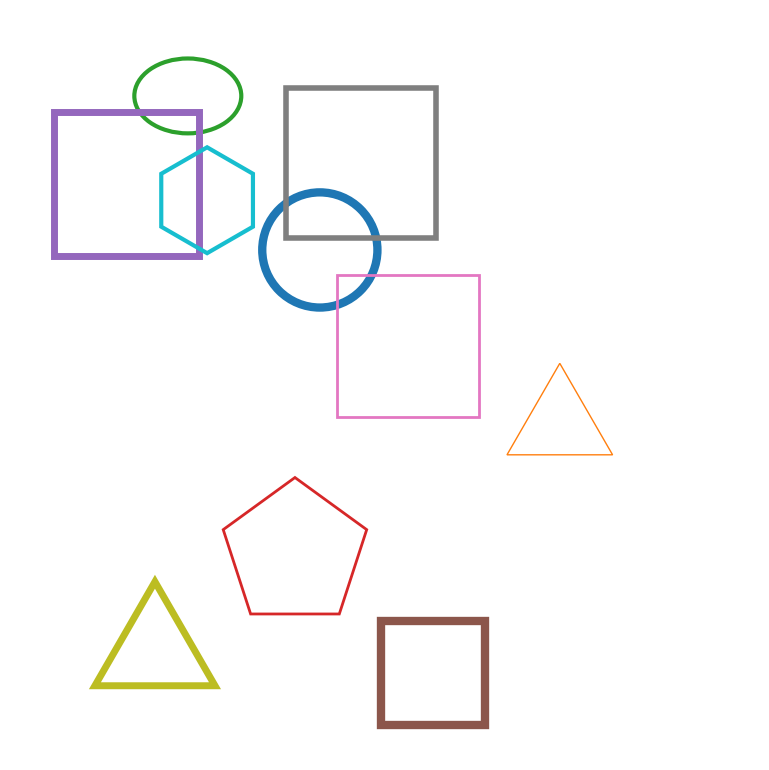[{"shape": "circle", "thickness": 3, "radius": 0.37, "center": [0.415, 0.675]}, {"shape": "triangle", "thickness": 0.5, "radius": 0.4, "center": [0.727, 0.449]}, {"shape": "oval", "thickness": 1.5, "radius": 0.35, "center": [0.244, 0.875]}, {"shape": "pentagon", "thickness": 1, "radius": 0.49, "center": [0.383, 0.282]}, {"shape": "square", "thickness": 2.5, "radius": 0.47, "center": [0.165, 0.761]}, {"shape": "square", "thickness": 3, "radius": 0.34, "center": [0.562, 0.126]}, {"shape": "square", "thickness": 1, "radius": 0.46, "center": [0.53, 0.551]}, {"shape": "square", "thickness": 2, "radius": 0.49, "center": [0.469, 0.788]}, {"shape": "triangle", "thickness": 2.5, "radius": 0.45, "center": [0.201, 0.154]}, {"shape": "hexagon", "thickness": 1.5, "radius": 0.34, "center": [0.269, 0.74]}]